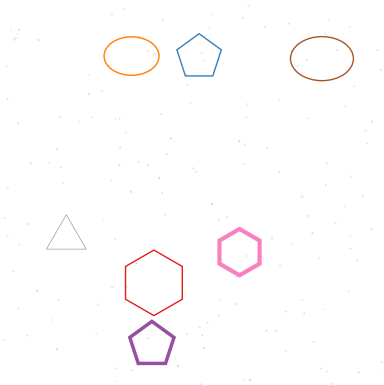[{"shape": "hexagon", "thickness": 1, "radius": 0.43, "center": [0.4, 0.265]}, {"shape": "pentagon", "thickness": 1, "radius": 0.3, "center": [0.517, 0.852]}, {"shape": "pentagon", "thickness": 2.5, "radius": 0.3, "center": [0.395, 0.105]}, {"shape": "oval", "thickness": 1, "radius": 0.36, "center": [0.342, 0.854]}, {"shape": "oval", "thickness": 1, "radius": 0.41, "center": [0.836, 0.848]}, {"shape": "hexagon", "thickness": 3, "radius": 0.3, "center": [0.622, 0.345]}, {"shape": "triangle", "thickness": 0.5, "radius": 0.3, "center": [0.172, 0.383]}]